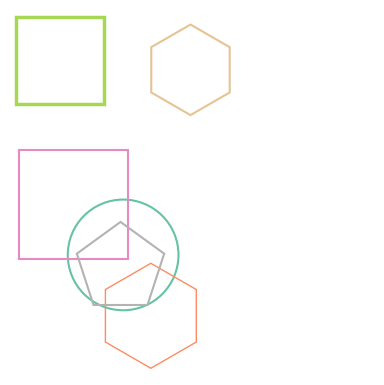[{"shape": "circle", "thickness": 1.5, "radius": 0.72, "center": [0.32, 0.338]}, {"shape": "hexagon", "thickness": 1, "radius": 0.68, "center": [0.392, 0.18]}, {"shape": "square", "thickness": 1.5, "radius": 0.71, "center": [0.191, 0.468]}, {"shape": "square", "thickness": 2.5, "radius": 0.57, "center": [0.156, 0.842]}, {"shape": "hexagon", "thickness": 1.5, "radius": 0.59, "center": [0.495, 0.819]}, {"shape": "pentagon", "thickness": 1.5, "radius": 0.6, "center": [0.313, 0.304]}]